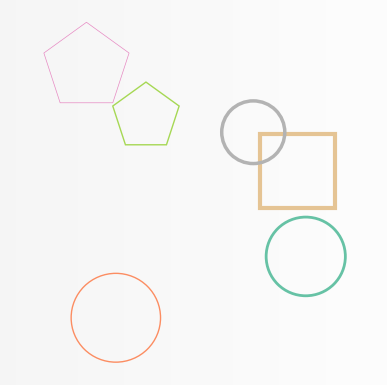[{"shape": "circle", "thickness": 2, "radius": 0.51, "center": [0.789, 0.334]}, {"shape": "circle", "thickness": 1, "radius": 0.58, "center": [0.299, 0.175]}, {"shape": "pentagon", "thickness": 0.5, "radius": 0.58, "center": [0.223, 0.827]}, {"shape": "pentagon", "thickness": 1, "radius": 0.45, "center": [0.377, 0.697]}, {"shape": "square", "thickness": 3, "radius": 0.48, "center": [0.767, 0.556]}, {"shape": "circle", "thickness": 2.5, "radius": 0.41, "center": [0.654, 0.657]}]